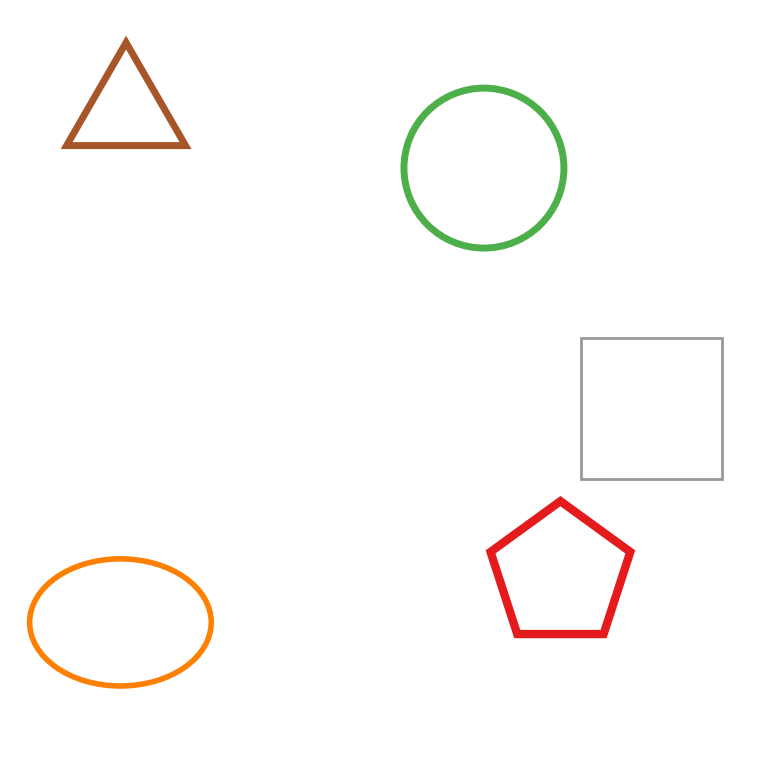[{"shape": "pentagon", "thickness": 3, "radius": 0.48, "center": [0.728, 0.254]}, {"shape": "circle", "thickness": 2.5, "radius": 0.52, "center": [0.628, 0.782]}, {"shape": "oval", "thickness": 2, "radius": 0.59, "center": [0.156, 0.192]}, {"shape": "triangle", "thickness": 2.5, "radius": 0.45, "center": [0.164, 0.856]}, {"shape": "square", "thickness": 1, "radius": 0.46, "center": [0.846, 0.47]}]